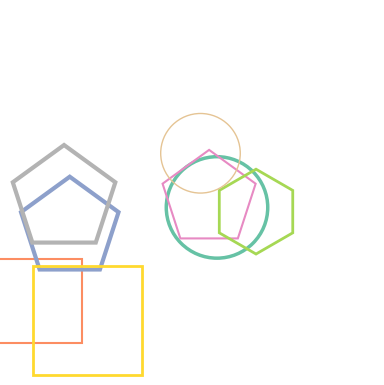[{"shape": "circle", "thickness": 2.5, "radius": 0.66, "center": [0.564, 0.461]}, {"shape": "square", "thickness": 1.5, "radius": 0.54, "center": [0.104, 0.219]}, {"shape": "pentagon", "thickness": 3, "radius": 0.67, "center": [0.181, 0.408]}, {"shape": "pentagon", "thickness": 1.5, "radius": 0.64, "center": [0.543, 0.484]}, {"shape": "hexagon", "thickness": 2, "radius": 0.55, "center": [0.665, 0.45]}, {"shape": "square", "thickness": 2, "radius": 0.71, "center": [0.227, 0.168]}, {"shape": "circle", "thickness": 1, "radius": 0.52, "center": [0.521, 0.602]}, {"shape": "pentagon", "thickness": 3, "radius": 0.7, "center": [0.166, 0.483]}]